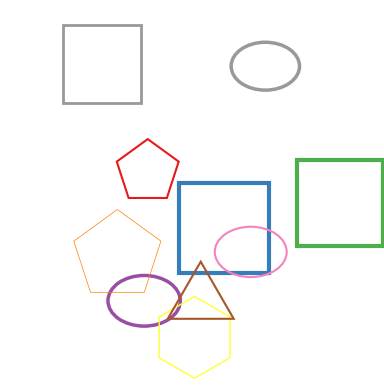[{"shape": "pentagon", "thickness": 1.5, "radius": 0.42, "center": [0.384, 0.554]}, {"shape": "square", "thickness": 3, "radius": 0.58, "center": [0.582, 0.407]}, {"shape": "square", "thickness": 3, "radius": 0.56, "center": [0.884, 0.473]}, {"shape": "oval", "thickness": 2.5, "radius": 0.47, "center": [0.374, 0.219]}, {"shape": "pentagon", "thickness": 0.5, "radius": 0.59, "center": [0.305, 0.337]}, {"shape": "hexagon", "thickness": 1, "radius": 0.53, "center": [0.505, 0.124]}, {"shape": "triangle", "thickness": 1.5, "radius": 0.49, "center": [0.521, 0.221]}, {"shape": "oval", "thickness": 1.5, "radius": 0.47, "center": [0.651, 0.346]}, {"shape": "oval", "thickness": 2.5, "radius": 0.44, "center": [0.689, 0.828]}, {"shape": "square", "thickness": 2, "radius": 0.51, "center": [0.265, 0.835]}]